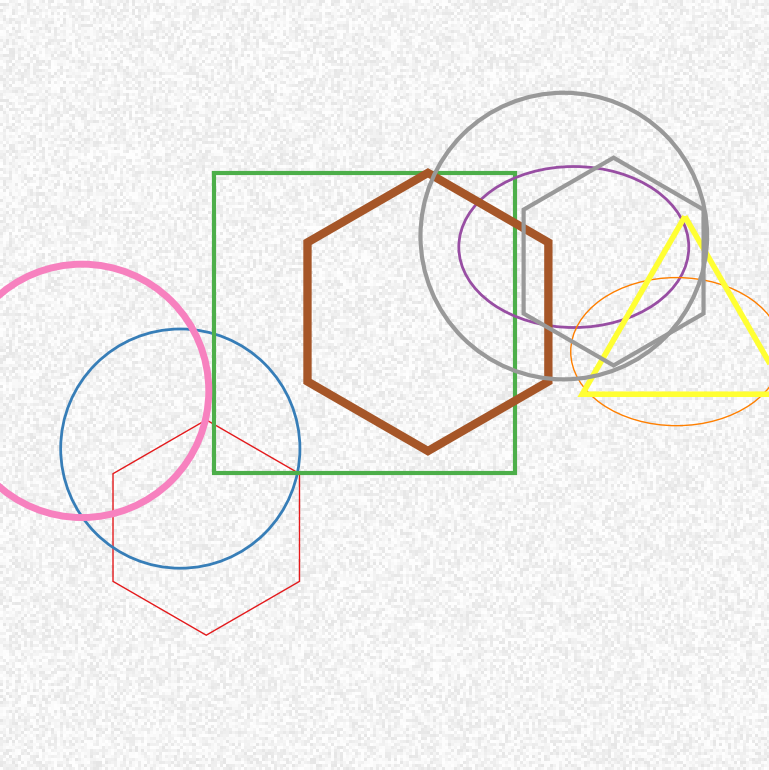[{"shape": "hexagon", "thickness": 0.5, "radius": 0.7, "center": [0.268, 0.315]}, {"shape": "circle", "thickness": 1, "radius": 0.78, "center": [0.234, 0.417]}, {"shape": "square", "thickness": 1.5, "radius": 0.98, "center": [0.473, 0.581]}, {"shape": "oval", "thickness": 1, "radius": 0.75, "center": [0.745, 0.679]}, {"shape": "oval", "thickness": 0.5, "radius": 0.69, "center": [0.879, 0.543]}, {"shape": "triangle", "thickness": 2, "radius": 0.77, "center": [0.889, 0.565]}, {"shape": "hexagon", "thickness": 3, "radius": 0.9, "center": [0.556, 0.595]}, {"shape": "circle", "thickness": 2.5, "radius": 0.82, "center": [0.107, 0.492]}, {"shape": "circle", "thickness": 1.5, "radius": 0.93, "center": [0.732, 0.693]}, {"shape": "hexagon", "thickness": 1.5, "radius": 0.67, "center": [0.797, 0.66]}]